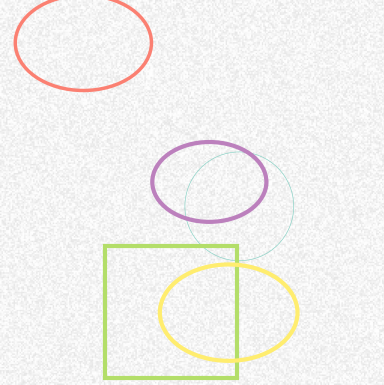[{"shape": "circle", "thickness": 0.5, "radius": 0.71, "center": [0.622, 0.464]}, {"shape": "oval", "thickness": 2.5, "radius": 0.88, "center": [0.217, 0.889]}, {"shape": "square", "thickness": 3, "radius": 0.86, "center": [0.443, 0.189]}, {"shape": "oval", "thickness": 3, "radius": 0.74, "center": [0.544, 0.527]}, {"shape": "oval", "thickness": 3, "radius": 0.89, "center": [0.594, 0.188]}]